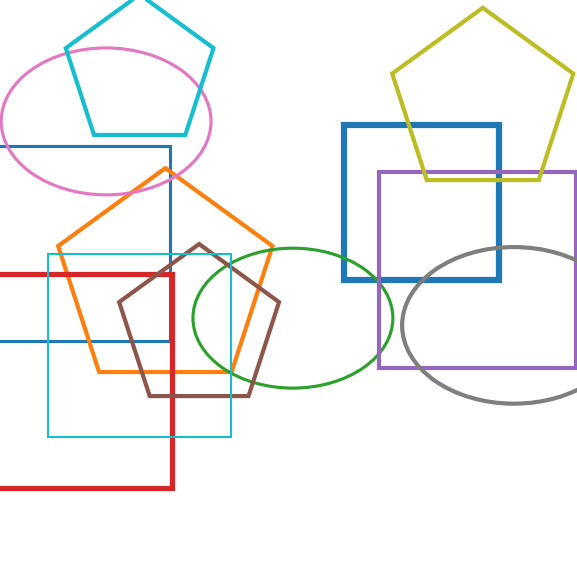[{"shape": "square", "thickness": 3, "radius": 0.67, "center": [0.73, 0.649]}, {"shape": "square", "thickness": 1.5, "radius": 0.84, "center": [0.125, 0.577]}, {"shape": "pentagon", "thickness": 2, "radius": 0.98, "center": [0.286, 0.513]}, {"shape": "oval", "thickness": 1.5, "radius": 0.87, "center": [0.507, 0.448]}, {"shape": "square", "thickness": 2.5, "radius": 0.92, "center": [0.113, 0.339]}, {"shape": "square", "thickness": 2, "radius": 0.85, "center": [0.827, 0.531]}, {"shape": "pentagon", "thickness": 2, "radius": 0.73, "center": [0.345, 0.431]}, {"shape": "oval", "thickness": 1.5, "radius": 0.91, "center": [0.184, 0.789]}, {"shape": "oval", "thickness": 2, "radius": 0.97, "center": [0.89, 0.436]}, {"shape": "pentagon", "thickness": 2, "radius": 0.82, "center": [0.836, 0.821]}, {"shape": "pentagon", "thickness": 2, "radius": 0.67, "center": [0.242, 0.874]}, {"shape": "square", "thickness": 1, "radius": 0.79, "center": [0.241, 0.401]}]